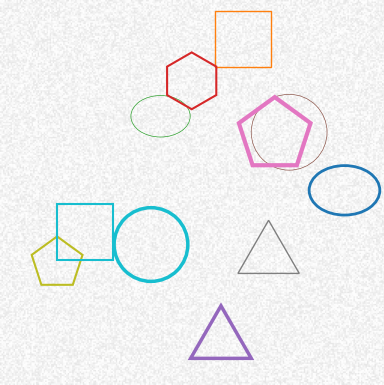[{"shape": "oval", "thickness": 2, "radius": 0.46, "center": [0.895, 0.506]}, {"shape": "square", "thickness": 1, "radius": 0.36, "center": [0.631, 0.899]}, {"shape": "oval", "thickness": 0.5, "radius": 0.39, "center": [0.417, 0.698]}, {"shape": "hexagon", "thickness": 1.5, "radius": 0.37, "center": [0.498, 0.79]}, {"shape": "triangle", "thickness": 2.5, "radius": 0.45, "center": [0.574, 0.115]}, {"shape": "circle", "thickness": 0.5, "radius": 0.49, "center": [0.751, 0.657]}, {"shape": "pentagon", "thickness": 3, "radius": 0.49, "center": [0.714, 0.65]}, {"shape": "triangle", "thickness": 1, "radius": 0.46, "center": [0.698, 0.336]}, {"shape": "pentagon", "thickness": 1.5, "radius": 0.35, "center": [0.148, 0.316]}, {"shape": "square", "thickness": 1.5, "radius": 0.37, "center": [0.222, 0.398]}, {"shape": "circle", "thickness": 2.5, "radius": 0.48, "center": [0.392, 0.365]}]